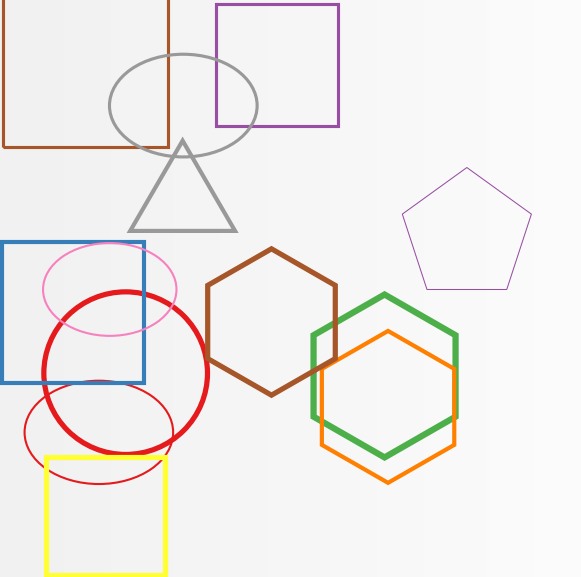[{"shape": "oval", "thickness": 1, "radius": 0.64, "center": [0.17, 0.25]}, {"shape": "circle", "thickness": 2.5, "radius": 0.7, "center": [0.216, 0.353]}, {"shape": "square", "thickness": 2, "radius": 0.61, "center": [0.125, 0.458]}, {"shape": "hexagon", "thickness": 3, "radius": 0.71, "center": [0.662, 0.348]}, {"shape": "square", "thickness": 1.5, "radius": 0.53, "center": [0.476, 0.886]}, {"shape": "pentagon", "thickness": 0.5, "radius": 0.58, "center": [0.803, 0.592]}, {"shape": "hexagon", "thickness": 2, "radius": 0.66, "center": [0.668, 0.295]}, {"shape": "square", "thickness": 2.5, "radius": 0.51, "center": [0.182, 0.105]}, {"shape": "hexagon", "thickness": 2.5, "radius": 0.63, "center": [0.467, 0.442]}, {"shape": "square", "thickness": 1.5, "radius": 0.71, "center": [0.147, 0.886]}, {"shape": "oval", "thickness": 1, "radius": 0.57, "center": [0.189, 0.498]}, {"shape": "triangle", "thickness": 2, "radius": 0.52, "center": [0.314, 0.651]}, {"shape": "oval", "thickness": 1.5, "radius": 0.64, "center": [0.315, 0.816]}]